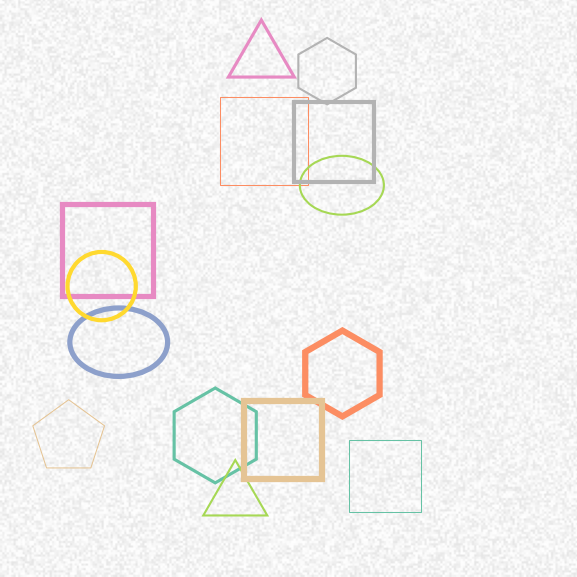[{"shape": "square", "thickness": 0.5, "radius": 0.31, "center": [0.666, 0.175]}, {"shape": "hexagon", "thickness": 1.5, "radius": 0.41, "center": [0.373, 0.245]}, {"shape": "square", "thickness": 0.5, "radius": 0.38, "center": [0.457, 0.755]}, {"shape": "hexagon", "thickness": 3, "radius": 0.37, "center": [0.593, 0.352]}, {"shape": "oval", "thickness": 2.5, "radius": 0.42, "center": [0.206, 0.407]}, {"shape": "triangle", "thickness": 1.5, "radius": 0.33, "center": [0.453, 0.899]}, {"shape": "square", "thickness": 2.5, "radius": 0.39, "center": [0.187, 0.566]}, {"shape": "oval", "thickness": 1, "radius": 0.36, "center": [0.592, 0.678]}, {"shape": "triangle", "thickness": 1, "radius": 0.32, "center": [0.407, 0.139]}, {"shape": "circle", "thickness": 2, "radius": 0.3, "center": [0.176, 0.504]}, {"shape": "pentagon", "thickness": 0.5, "radius": 0.33, "center": [0.119, 0.242]}, {"shape": "square", "thickness": 3, "radius": 0.34, "center": [0.491, 0.237]}, {"shape": "hexagon", "thickness": 1, "radius": 0.29, "center": [0.566, 0.876]}, {"shape": "square", "thickness": 2, "radius": 0.35, "center": [0.578, 0.754]}]